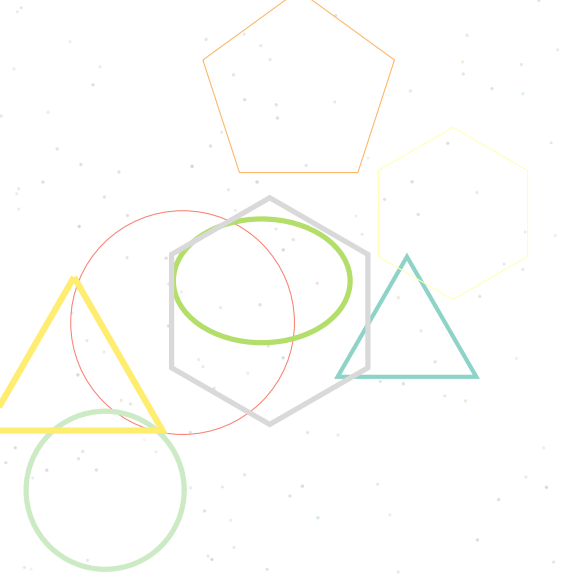[{"shape": "triangle", "thickness": 2, "radius": 0.69, "center": [0.705, 0.416]}, {"shape": "hexagon", "thickness": 0.5, "radius": 0.75, "center": [0.784, 0.629]}, {"shape": "circle", "thickness": 0.5, "radius": 0.97, "center": [0.316, 0.441]}, {"shape": "pentagon", "thickness": 0.5, "radius": 0.87, "center": [0.517, 0.841]}, {"shape": "oval", "thickness": 2.5, "radius": 0.77, "center": [0.453, 0.513]}, {"shape": "hexagon", "thickness": 2.5, "radius": 0.98, "center": [0.467, 0.46]}, {"shape": "circle", "thickness": 2.5, "radius": 0.68, "center": [0.182, 0.15]}, {"shape": "triangle", "thickness": 3, "radius": 0.89, "center": [0.128, 0.342]}]